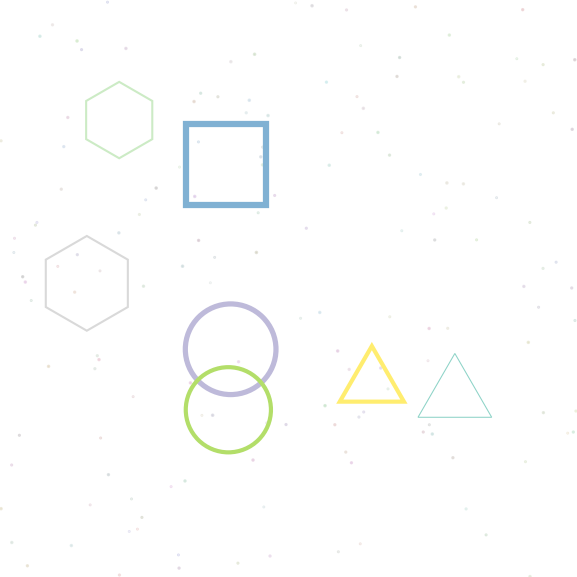[{"shape": "triangle", "thickness": 0.5, "radius": 0.37, "center": [0.788, 0.313]}, {"shape": "circle", "thickness": 2.5, "radius": 0.39, "center": [0.399, 0.394]}, {"shape": "square", "thickness": 3, "radius": 0.35, "center": [0.392, 0.714]}, {"shape": "circle", "thickness": 2, "radius": 0.37, "center": [0.395, 0.29]}, {"shape": "hexagon", "thickness": 1, "radius": 0.41, "center": [0.15, 0.508]}, {"shape": "hexagon", "thickness": 1, "radius": 0.33, "center": [0.206, 0.791]}, {"shape": "triangle", "thickness": 2, "radius": 0.32, "center": [0.644, 0.336]}]